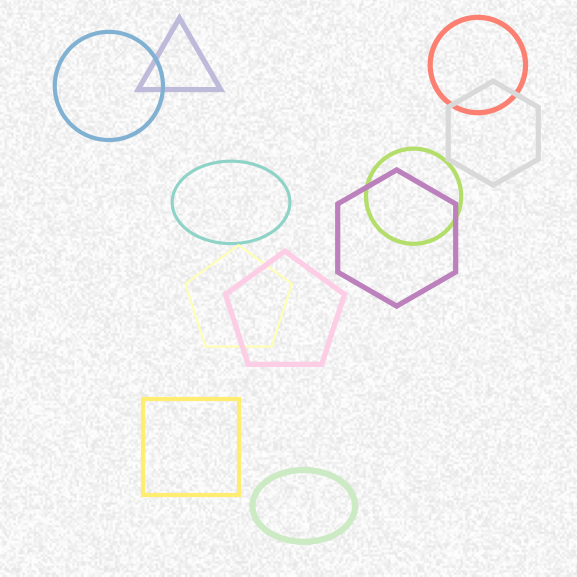[{"shape": "oval", "thickness": 1.5, "radius": 0.51, "center": [0.4, 0.649]}, {"shape": "pentagon", "thickness": 1, "radius": 0.49, "center": [0.413, 0.478]}, {"shape": "triangle", "thickness": 2.5, "radius": 0.41, "center": [0.311, 0.885]}, {"shape": "circle", "thickness": 2.5, "radius": 0.41, "center": [0.827, 0.887]}, {"shape": "circle", "thickness": 2, "radius": 0.47, "center": [0.189, 0.85]}, {"shape": "circle", "thickness": 2, "radius": 0.41, "center": [0.716, 0.659]}, {"shape": "pentagon", "thickness": 2.5, "radius": 0.54, "center": [0.493, 0.456]}, {"shape": "hexagon", "thickness": 2.5, "radius": 0.45, "center": [0.854, 0.769]}, {"shape": "hexagon", "thickness": 2.5, "radius": 0.59, "center": [0.687, 0.587]}, {"shape": "oval", "thickness": 3, "radius": 0.44, "center": [0.526, 0.123]}, {"shape": "square", "thickness": 2, "radius": 0.41, "center": [0.331, 0.225]}]